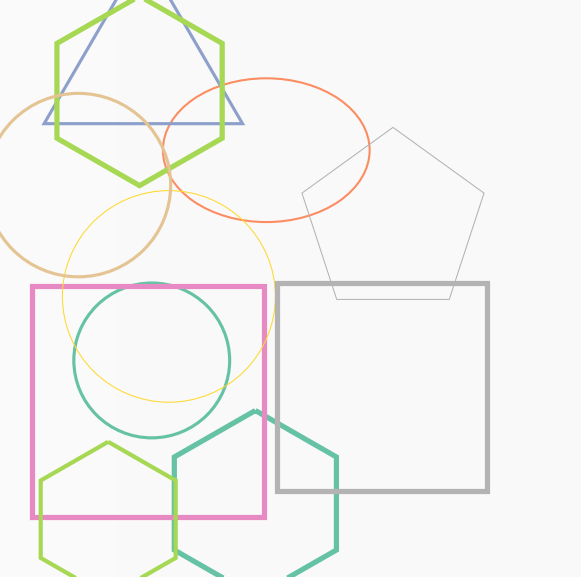[{"shape": "circle", "thickness": 1.5, "radius": 0.67, "center": [0.261, 0.375]}, {"shape": "hexagon", "thickness": 2.5, "radius": 0.81, "center": [0.439, 0.127]}, {"shape": "oval", "thickness": 1, "radius": 0.89, "center": [0.458, 0.739]}, {"shape": "triangle", "thickness": 1.5, "radius": 0.99, "center": [0.247, 0.884]}, {"shape": "square", "thickness": 2.5, "radius": 1.0, "center": [0.254, 0.304]}, {"shape": "hexagon", "thickness": 2, "radius": 0.67, "center": [0.186, 0.1]}, {"shape": "hexagon", "thickness": 2.5, "radius": 0.82, "center": [0.24, 0.842]}, {"shape": "circle", "thickness": 0.5, "radius": 0.92, "center": [0.291, 0.486]}, {"shape": "circle", "thickness": 1.5, "radius": 0.79, "center": [0.135, 0.679]}, {"shape": "square", "thickness": 2.5, "radius": 0.9, "center": [0.658, 0.329]}, {"shape": "pentagon", "thickness": 0.5, "radius": 0.82, "center": [0.676, 0.614]}]